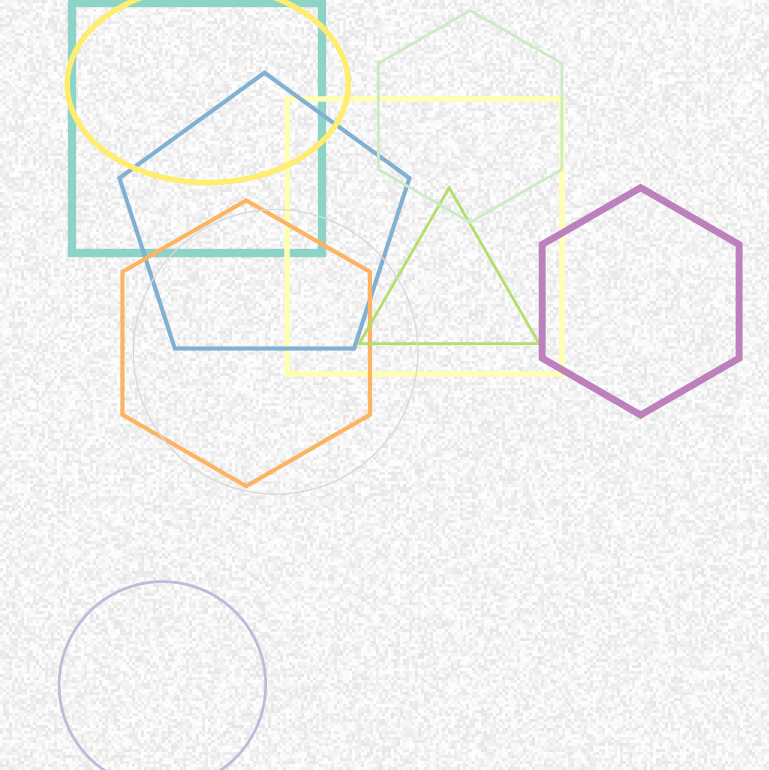[{"shape": "square", "thickness": 3, "radius": 0.81, "center": [0.255, 0.834]}, {"shape": "square", "thickness": 2, "radius": 0.89, "center": [0.552, 0.693]}, {"shape": "circle", "thickness": 1, "radius": 0.67, "center": [0.211, 0.11]}, {"shape": "pentagon", "thickness": 1.5, "radius": 0.99, "center": [0.343, 0.708]}, {"shape": "hexagon", "thickness": 1.5, "radius": 0.93, "center": [0.32, 0.554]}, {"shape": "triangle", "thickness": 1, "radius": 0.67, "center": [0.583, 0.621]}, {"shape": "circle", "thickness": 0.5, "radius": 0.92, "center": [0.358, 0.543]}, {"shape": "hexagon", "thickness": 2.5, "radius": 0.74, "center": [0.832, 0.609]}, {"shape": "hexagon", "thickness": 1, "radius": 0.69, "center": [0.611, 0.849]}, {"shape": "oval", "thickness": 2, "radius": 0.91, "center": [0.27, 0.891]}]